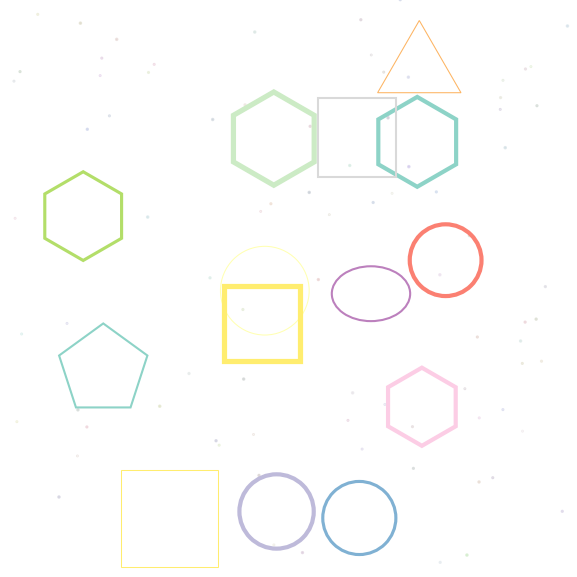[{"shape": "hexagon", "thickness": 2, "radius": 0.39, "center": [0.722, 0.754]}, {"shape": "pentagon", "thickness": 1, "radius": 0.4, "center": [0.179, 0.359]}, {"shape": "circle", "thickness": 0.5, "radius": 0.38, "center": [0.459, 0.496]}, {"shape": "circle", "thickness": 2, "radius": 0.32, "center": [0.479, 0.113]}, {"shape": "circle", "thickness": 2, "radius": 0.31, "center": [0.772, 0.549]}, {"shape": "circle", "thickness": 1.5, "radius": 0.32, "center": [0.622, 0.102]}, {"shape": "triangle", "thickness": 0.5, "radius": 0.42, "center": [0.726, 0.88]}, {"shape": "hexagon", "thickness": 1.5, "radius": 0.38, "center": [0.144, 0.625]}, {"shape": "hexagon", "thickness": 2, "radius": 0.34, "center": [0.731, 0.295]}, {"shape": "square", "thickness": 1, "radius": 0.34, "center": [0.618, 0.761]}, {"shape": "oval", "thickness": 1, "radius": 0.34, "center": [0.642, 0.491]}, {"shape": "hexagon", "thickness": 2.5, "radius": 0.4, "center": [0.474, 0.759]}, {"shape": "square", "thickness": 2.5, "radius": 0.33, "center": [0.454, 0.439]}, {"shape": "square", "thickness": 0.5, "radius": 0.42, "center": [0.294, 0.101]}]